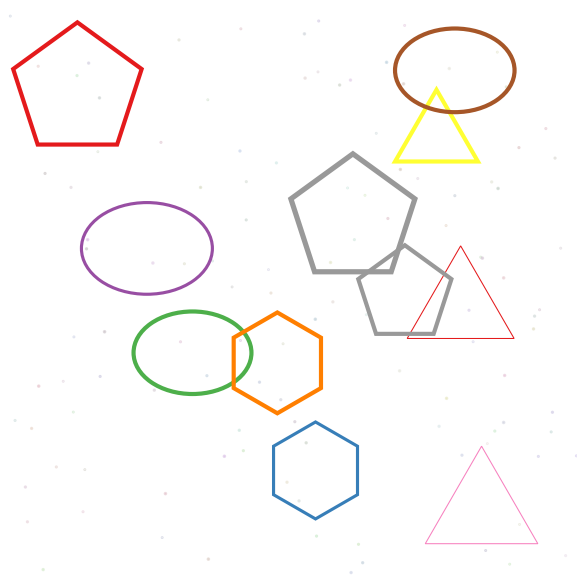[{"shape": "pentagon", "thickness": 2, "radius": 0.58, "center": [0.134, 0.843]}, {"shape": "triangle", "thickness": 0.5, "radius": 0.53, "center": [0.798, 0.466]}, {"shape": "hexagon", "thickness": 1.5, "radius": 0.42, "center": [0.546, 0.185]}, {"shape": "oval", "thickness": 2, "radius": 0.51, "center": [0.333, 0.388]}, {"shape": "oval", "thickness": 1.5, "radius": 0.57, "center": [0.254, 0.569]}, {"shape": "hexagon", "thickness": 2, "radius": 0.44, "center": [0.48, 0.371]}, {"shape": "triangle", "thickness": 2, "radius": 0.41, "center": [0.756, 0.761]}, {"shape": "oval", "thickness": 2, "radius": 0.52, "center": [0.788, 0.877]}, {"shape": "triangle", "thickness": 0.5, "radius": 0.56, "center": [0.834, 0.114]}, {"shape": "pentagon", "thickness": 2, "radius": 0.42, "center": [0.701, 0.49]}, {"shape": "pentagon", "thickness": 2.5, "radius": 0.56, "center": [0.611, 0.62]}]